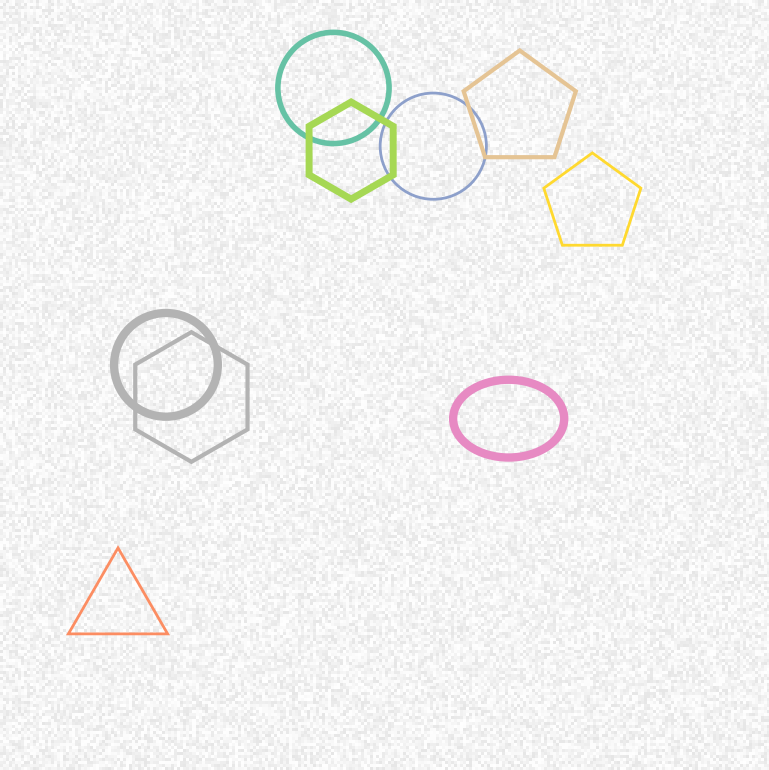[{"shape": "circle", "thickness": 2, "radius": 0.36, "center": [0.433, 0.886]}, {"shape": "triangle", "thickness": 1, "radius": 0.37, "center": [0.153, 0.214]}, {"shape": "circle", "thickness": 1, "radius": 0.34, "center": [0.563, 0.81]}, {"shape": "oval", "thickness": 3, "radius": 0.36, "center": [0.661, 0.456]}, {"shape": "hexagon", "thickness": 2.5, "radius": 0.32, "center": [0.456, 0.804]}, {"shape": "pentagon", "thickness": 1, "radius": 0.33, "center": [0.769, 0.735]}, {"shape": "pentagon", "thickness": 1.5, "radius": 0.38, "center": [0.675, 0.858]}, {"shape": "circle", "thickness": 3, "radius": 0.34, "center": [0.216, 0.526]}, {"shape": "hexagon", "thickness": 1.5, "radius": 0.42, "center": [0.249, 0.484]}]